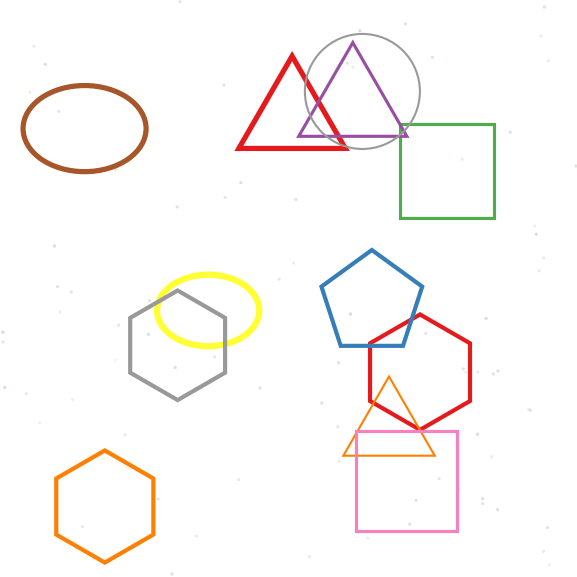[{"shape": "hexagon", "thickness": 2, "radius": 0.5, "center": [0.727, 0.355]}, {"shape": "triangle", "thickness": 2.5, "radius": 0.53, "center": [0.506, 0.795]}, {"shape": "pentagon", "thickness": 2, "radius": 0.46, "center": [0.644, 0.474]}, {"shape": "square", "thickness": 1.5, "radius": 0.41, "center": [0.774, 0.703]}, {"shape": "triangle", "thickness": 1.5, "radius": 0.54, "center": [0.611, 0.817]}, {"shape": "triangle", "thickness": 1, "radius": 0.46, "center": [0.674, 0.256]}, {"shape": "hexagon", "thickness": 2, "radius": 0.49, "center": [0.181, 0.122]}, {"shape": "oval", "thickness": 3, "radius": 0.44, "center": [0.36, 0.462]}, {"shape": "oval", "thickness": 2.5, "radius": 0.53, "center": [0.146, 0.776]}, {"shape": "square", "thickness": 1.5, "radius": 0.43, "center": [0.704, 0.167]}, {"shape": "hexagon", "thickness": 2, "radius": 0.47, "center": [0.308, 0.401]}, {"shape": "circle", "thickness": 1, "radius": 0.5, "center": [0.628, 0.841]}]